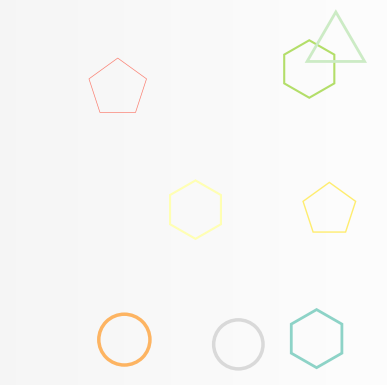[{"shape": "hexagon", "thickness": 2, "radius": 0.38, "center": [0.817, 0.12]}, {"shape": "hexagon", "thickness": 1.5, "radius": 0.38, "center": [0.505, 0.455]}, {"shape": "pentagon", "thickness": 0.5, "radius": 0.39, "center": [0.304, 0.771]}, {"shape": "circle", "thickness": 2.5, "radius": 0.33, "center": [0.321, 0.118]}, {"shape": "hexagon", "thickness": 1.5, "radius": 0.37, "center": [0.798, 0.821]}, {"shape": "circle", "thickness": 2.5, "radius": 0.32, "center": [0.615, 0.106]}, {"shape": "triangle", "thickness": 2, "radius": 0.43, "center": [0.867, 0.883]}, {"shape": "pentagon", "thickness": 1, "radius": 0.36, "center": [0.85, 0.455]}]